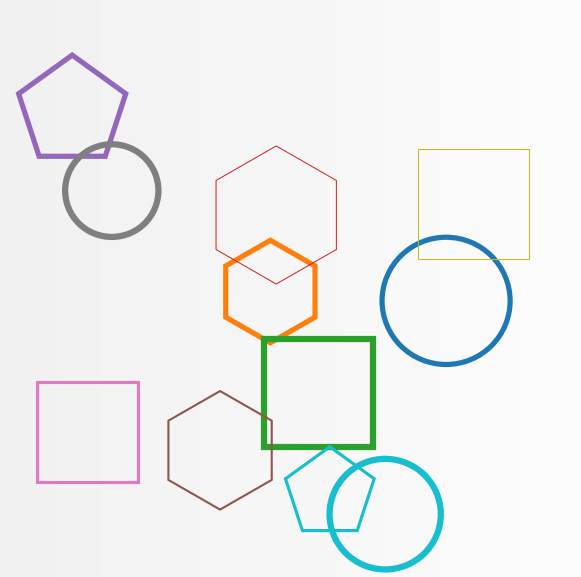[{"shape": "circle", "thickness": 2.5, "radius": 0.55, "center": [0.767, 0.478]}, {"shape": "hexagon", "thickness": 2.5, "radius": 0.44, "center": [0.465, 0.494]}, {"shape": "square", "thickness": 3, "radius": 0.47, "center": [0.548, 0.319]}, {"shape": "hexagon", "thickness": 0.5, "radius": 0.6, "center": [0.475, 0.627]}, {"shape": "pentagon", "thickness": 2.5, "radius": 0.48, "center": [0.124, 0.807]}, {"shape": "hexagon", "thickness": 1, "radius": 0.51, "center": [0.379, 0.219]}, {"shape": "square", "thickness": 1.5, "radius": 0.43, "center": [0.15, 0.251]}, {"shape": "circle", "thickness": 3, "radius": 0.4, "center": [0.192, 0.669]}, {"shape": "square", "thickness": 0.5, "radius": 0.48, "center": [0.814, 0.645]}, {"shape": "pentagon", "thickness": 1.5, "radius": 0.4, "center": [0.567, 0.145]}, {"shape": "circle", "thickness": 3, "radius": 0.48, "center": [0.663, 0.109]}]